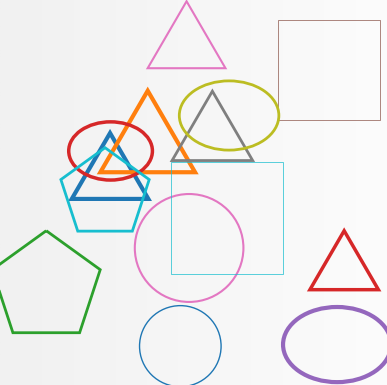[{"shape": "circle", "thickness": 1, "radius": 0.53, "center": [0.465, 0.101]}, {"shape": "triangle", "thickness": 3, "radius": 0.57, "center": [0.284, 0.54]}, {"shape": "triangle", "thickness": 3, "radius": 0.71, "center": [0.381, 0.623]}, {"shape": "pentagon", "thickness": 2, "radius": 0.73, "center": [0.119, 0.254]}, {"shape": "triangle", "thickness": 2.5, "radius": 0.51, "center": [0.888, 0.299]}, {"shape": "oval", "thickness": 2.5, "radius": 0.54, "center": [0.285, 0.608]}, {"shape": "oval", "thickness": 3, "radius": 0.7, "center": [0.87, 0.105]}, {"shape": "square", "thickness": 0.5, "radius": 0.65, "center": [0.849, 0.819]}, {"shape": "triangle", "thickness": 1.5, "radius": 0.58, "center": [0.481, 0.881]}, {"shape": "circle", "thickness": 1.5, "radius": 0.7, "center": [0.488, 0.356]}, {"shape": "triangle", "thickness": 2, "radius": 0.6, "center": [0.548, 0.643]}, {"shape": "oval", "thickness": 2, "radius": 0.64, "center": [0.591, 0.7]}, {"shape": "pentagon", "thickness": 2, "radius": 0.6, "center": [0.271, 0.497]}, {"shape": "square", "thickness": 0.5, "radius": 0.73, "center": [0.586, 0.433]}]